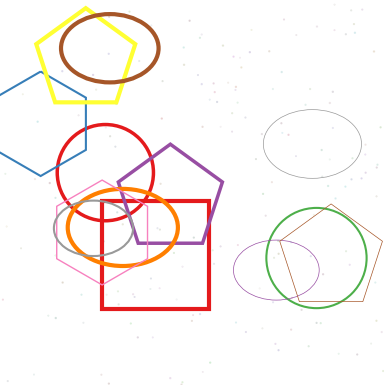[{"shape": "circle", "thickness": 2.5, "radius": 0.62, "center": [0.274, 0.552]}, {"shape": "square", "thickness": 3, "radius": 0.7, "center": [0.404, 0.338]}, {"shape": "hexagon", "thickness": 1.5, "radius": 0.68, "center": [0.106, 0.678]}, {"shape": "circle", "thickness": 1.5, "radius": 0.65, "center": [0.822, 0.33]}, {"shape": "oval", "thickness": 0.5, "radius": 0.56, "center": [0.718, 0.298]}, {"shape": "pentagon", "thickness": 2.5, "radius": 0.71, "center": [0.442, 0.483]}, {"shape": "oval", "thickness": 3, "radius": 0.72, "center": [0.319, 0.409]}, {"shape": "pentagon", "thickness": 3, "radius": 0.68, "center": [0.223, 0.844]}, {"shape": "oval", "thickness": 3, "radius": 0.63, "center": [0.285, 0.875]}, {"shape": "pentagon", "thickness": 0.5, "radius": 0.7, "center": [0.86, 0.33]}, {"shape": "hexagon", "thickness": 1, "radius": 0.68, "center": [0.265, 0.396]}, {"shape": "oval", "thickness": 1.5, "radius": 0.51, "center": [0.243, 0.407]}, {"shape": "oval", "thickness": 0.5, "radius": 0.64, "center": [0.812, 0.626]}]